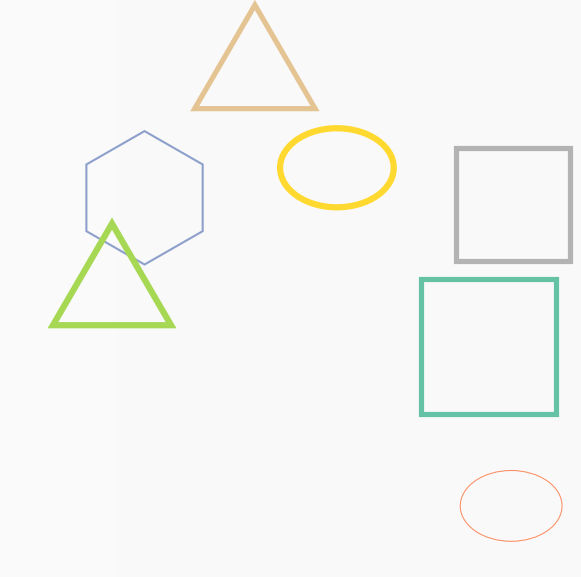[{"shape": "square", "thickness": 2.5, "radius": 0.58, "center": [0.841, 0.399]}, {"shape": "oval", "thickness": 0.5, "radius": 0.44, "center": [0.879, 0.123]}, {"shape": "hexagon", "thickness": 1, "radius": 0.58, "center": [0.249, 0.657]}, {"shape": "triangle", "thickness": 3, "radius": 0.59, "center": [0.193, 0.495]}, {"shape": "oval", "thickness": 3, "radius": 0.49, "center": [0.58, 0.709]}, {"shape": "triangle", "thickness": 2.5, "radius": 0.6, "center": [0.439, 0.871]}, {"shape": "square", "thickness": 2.5, "radius": 0.49, "center": [0.883, 0.646]}]